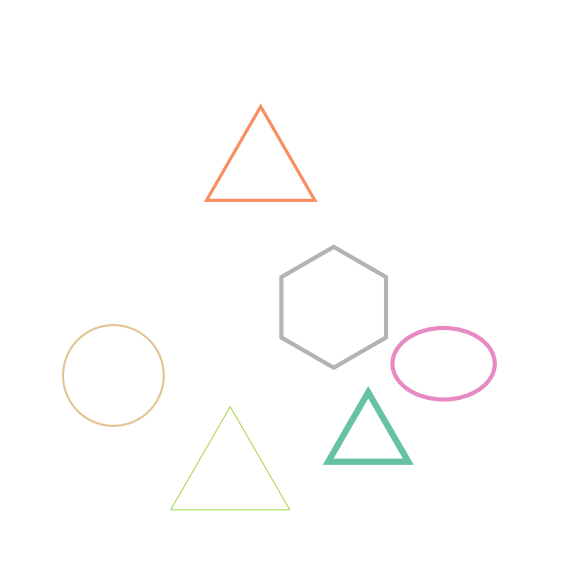[{"shape": "triangle", "thickness": 3, "radius": 0.4, "center": [0.638, 0.24]}, {"shape": "triangle", "thickness": 1.5, "radius": 0.54, "center": [0.451, 0.706]}, {"shape": "oval", "thickness": 2, "radius": 0.44, "center": [0.768, 0.369]}, {"shape": "triangle", "thickness": 0.5, "radius": 0.6, "center": [0.399, 0.176]}, {"shape": "circle", "thickness": 1, "radius": 0.44, "center": [0.196, 0.349]}, {"shape": "hexagon", "thickness": 2, "radius": 0.52, "center": [0.578, 0.467]}]